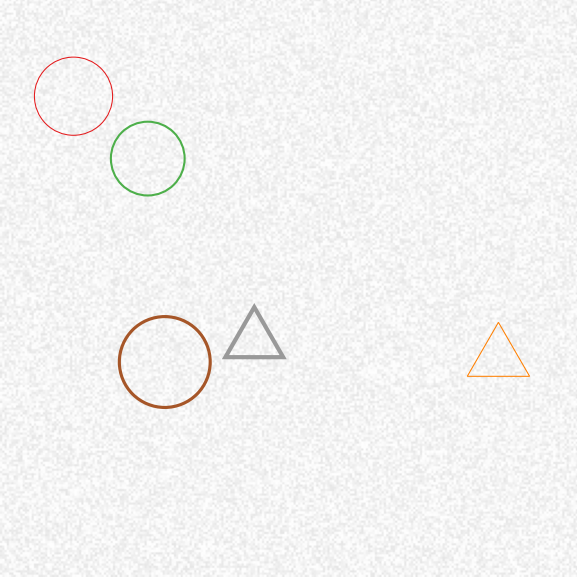[{"shape": "circle", "thickness": 0.5, "radius": 0.34, "center": [0.127, 0.833]}, {"shape": "circle", "thickness": 1, "radius": 0.32, "center": [0.256, 0.725]}, {"shape": "triangle", "thickness": 0.5, "radius": 0.31, "center": [0.863, 0.379]}, {"shape": "circle", "thickness": 1.5, "radius": 0.39, "center": [0.285, 0.372]}, {"shape": "triangle", "thickness": 2, "radius": 0.29, "center": [0.44, 0.41]}]